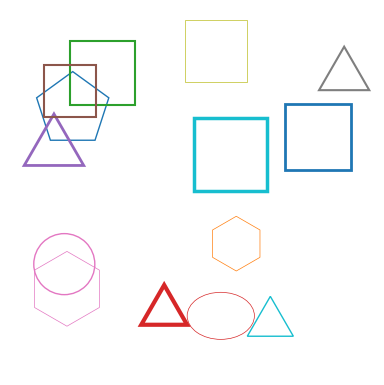[{"shape": "square", "thickness": 2, "radius": 0.43, "center": [0.826, 0.644]}, {"shape": "pentagon", "thickness": 1, "radius": 0.49, "center": [0.189, 0.715]}, {"shape": "hexagon", "thickness": 0.5, "radius": 0.36, "center": [0.614, 0.367]}, {"shape": "square", "thickness": 1.5, "radius": 0.42, "center": [0.266, 0.811]}, {"shape": "oval", "thickness": 0.5, "radius": 0.44, "center": [0.573, 0.18]}, {"shape": "triangle", "thickness": 3, "radius": 0.34, "center": [0.426, 0.191]}, {"shape": "triangle", "thickness": 2, "radius": 0.45, "center": [0.14, 0.615]}, {"shape": "square", "thickness": 1.5, "radius": 0.34, "center": [0.181, 0.763]}, {"shape": "circle", "thickness": 1, "radius": 0.4, "center": [0.167, 0.314]}, {"shape": "hexagon", "thickness": 0.5, "radius": 0.49, "center": [0.174, 0.25]}, {"shape": "triangle", "thickness": 1.5, "radius": 0.38, "center": [0.894, 0.803]}, {"shape": "square", "thickness": 0.5, "radius": 0.41, "center": [0.562, 0.867]}, {"shape": "triangle", "thickness": 1, "radius": 0.35, "center": [0.702, 0.161]}, {"shape": "square", "thickness": 2.5, "radius": 0.48, "center": [0.599, 0.599]}]